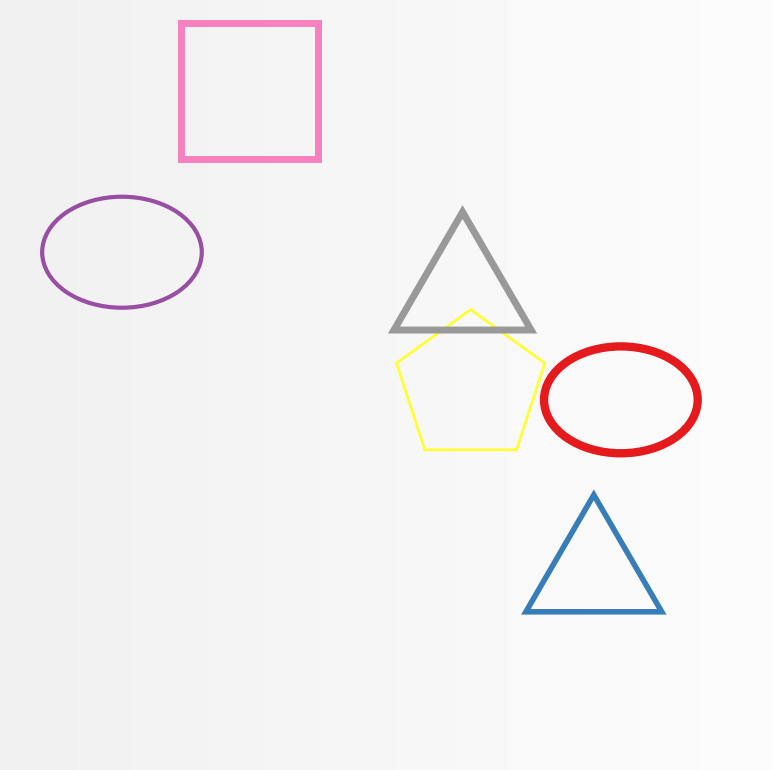[{"shape": "oval", "thickness": 3, "radius": 0.5, "center": [0.801, 0.481]}, {"shape": "triangle", "thickness": 2, "radius": 0.51, "center": [0.766, 0.256]}, {"shape": "oval", "thickness": 1.5, "radius": 0.51, "center": [0.157, 0.672]}, {"shape": "pentagon", "thickness": 1, "radius": 0.5, "center": [0.607, 0.497]}, {"shape": "square", "thickness": 2.5, "radius": 0.44, "center": [0.322, 0.882]}, {"shape": "triangle", "thickness": 2.5, "radius": 0.51, "center": [0.597, 0.622]}]